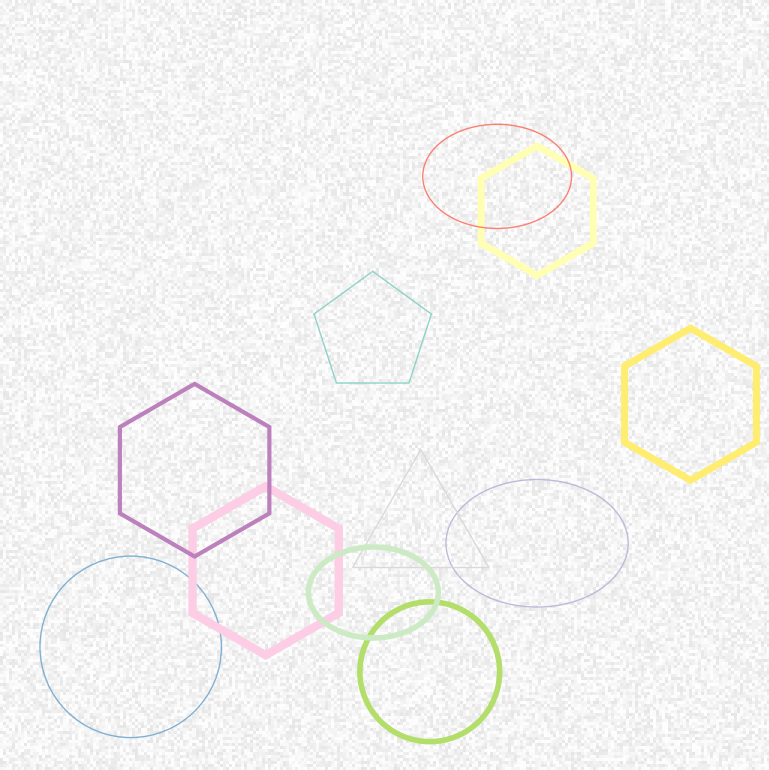[{"shape": "pentagon", "thickness": 0.5, "radius": 0.4, "center": [0.484, 0.567]}, {"shape": "hexagon", "thickness": 2.5, "radius": 0.42, "center": [0.698, 0.726]}, {"shape": "oval", "thickness": 0.5, "radius": 0.59, "center": [0.697, 0.294]}, {"shape": "oval", "thickness": 0.5, "radius": 0.48, "center": [0.646, 0.771]}, {"shape": "circle", "thickness": 0.5, "radius": 0.59, "center": [0.17, 0.16]}, {"shape": "circle", "thickness": 2, "radius": 0.45, "center": [0.558, 0.128]}, {"shape": "hexagon", "thickness": 3, "radius": 0.55, "center": [0.345, 0.259]}, {"shape": "triangle", "thickness": 0.5, "radius": 0.51, "center": [0.546, 0.314]}, {"shape": "hexagon", "thickness": 1.5, "radius": 0.56, "center": [0.253, 0.389]}, {"shape": "oval", "thickness": 2, "radius": 0.42, "center": [0.485, 0.231]}, {"shape": "hexagon", "thickness": 2.5, "radius": 0.49, "center": [0.897, 0.475]}]